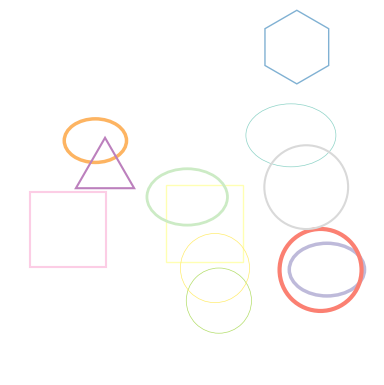[{"shape": "oval", "thickness": 0.5, "radius": 0.58, "center": [0.756, 0.649]}, {"shape": "square", "thickness": 1, "radius": 0.5, "center": [0.531, 0.419]}, {"shape": "oval", "thickness": 2.5, "radius": 0.49, "center": [0.849, 0.3]}, {"shape": "circle", "thickness": 3, "radius": 0.53, "center": [0.833, 0.299]}, {"shape": "hexagon", "thickness": 1, "radius": 0.48, "center": [0.771, 0.878]}, {"shape": "oval", "thickness": 2.5, "radius": 0.4, "center": [0.248, 0.635]}, {"shape": "circle", "thickness": 0.5, "radius": 0.42, "center": [0.569, 0.219]}, {"shape": "square", "thickness": 1.5, "radius": 0.49, "center": [0.177, 0.405]}, {"shape": "circle", "thickness": 1.5, "radius": 0.54, "center": [0.795, 0.514]}, {"shape": "triangle", "thickness": 1.5, "radius": 0.44, "center": [0.273, 0.555]}, {"shape": "oval", "thickness": 2, "radius": 0.52, "center": [0.486, 0.488]}, {"shape": "circle", "thickness": 0.5, "radius": 0.45, "center": [0.558, 0.304]}]